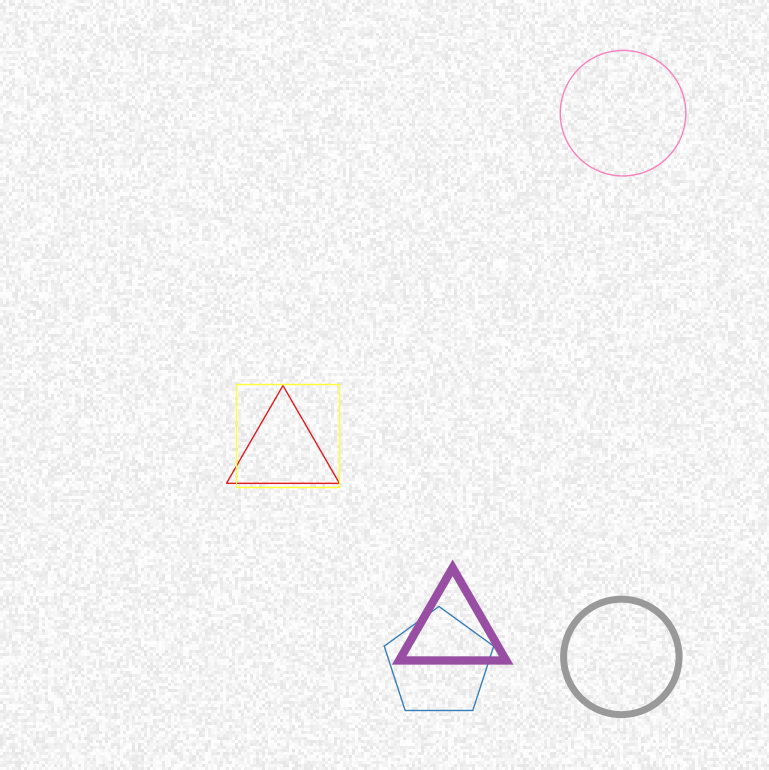[{"shape": "triangle", "thickness": 0.5, "radius": 0.42, "center": [0.367, 0.415]}, {"shape": "pentagon", "thickness": 0.5, "radius": 0.37, "center": [0.57, 0.138]}, {"shape": "triangle", "thickness": 3, "radius": 0.4, "center": [0.588, 0.182]}, {"shape": "square", "thickness": 0.5, "radius": 0.33, "center": [0.374, 0.434]}, {"shape": "circle", "thickness": 0.5, "radius": 0.41, "center": [0.809, 0.853]}, {"shape": "circle", "thickness": 2.5, "radius": 0.37, "center": [0.807, 0.147]}]